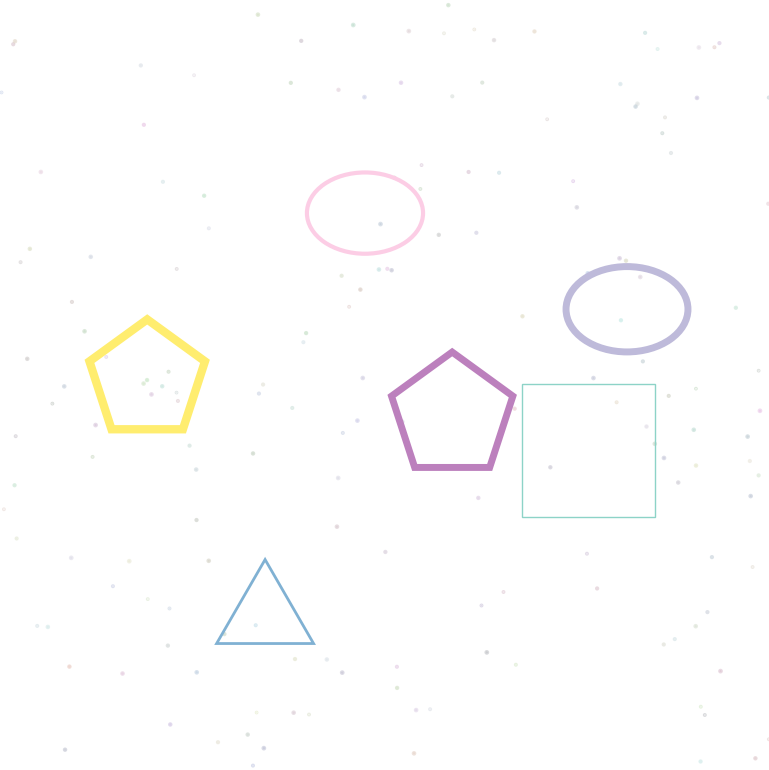[{"shape": "square", "thickness": 0.5, "radius": 0.43, "center": [0.764, 0.415]}, {"shape": "oval", "thickness": 2.5, "radius": 0.4, "center": [0.814, 0.598]}, {"shape": "triangle", "thickness": 1, "radius": 0.36, "center": [0.344, 0.201]}, {"shape": "oval", "thickness": 1.5, "radius": 0.38, "center": [0.474, 0.723]}, {"shape": "pentagon", "thickness": 2.5, "radius": 0.41, "center": [0.587, 0.46]}, {"shape": "pentagon", "thickness": 3, "radius": 0.39, "center": [0.191, 0.506]}]